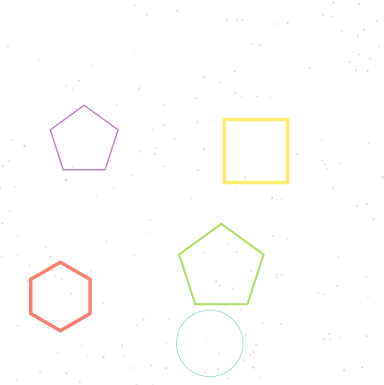[{"shape": "circle", "thickness": 0.5, "radius": 0.43, "center": [0.545, 0.108]}, {"shape": "hexagon", "thickness": 2.5, "radius": 0.44, "center": [0.157, 0.23]}, {"shape": "pentagon", "thickness": 1.5, "radius": 0.58, "center": [0.575, 0.303]}, {"shape": "pentagon", "thickness": 1, "radius": 0.46, "center": [0.219, 0.634]}, {"shape": "square", "thickness": 2.5, "radius": 0.41, "center": [0.663, 0.61]}]